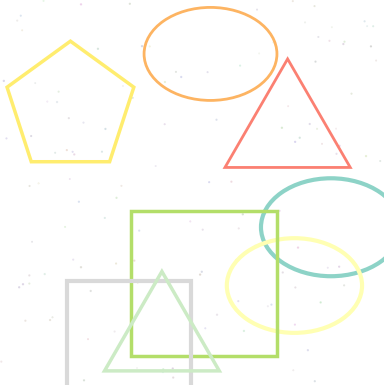[{"shape": "oval", "thickness": 3, "radius": 0.91, "center": [0.86, 0.41]}, {"shape": "oval", "thickness": 3, "radius": 0.88, "center": [0.765, 0.258]}, {"shape": "triangle", "thickness": 2, "radius": 0.94, "center": [0.747, 0.659]}, {"shape": "oval", "thickness": 2, "radius": 0.86, "center": [0.547, 0.86]}, {"shape": "square", "thickness": 2.5, "radius": 0.94, "center": [0.529, 0.263]}, {"shape": "square", "thickness": 3, "radius": 0.81, "center": [0.334, 0.109]}, {"shape": "triangle", "thickness": 2.5, "radius": 0.86, "center": [0.421, 0.123]}, {"shape": "pentagon", "thickness": 2.5, "radius": 0.87, "center": [0.183, 0.72]}]